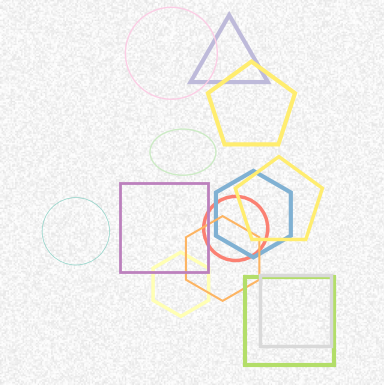[{"shape": "circle", "thickness": 0.5, "radius": 0.44, "center": [0.197, 0.399]}, {"shape": "hexagon", "thickness": 2.5, "radius": 0.42, "center": [0.47, 0.262]}, {"shape": "triangle", "thickness": 3, "radius": 0.58, "center": [0.595, 0.845]}, {"shape": "circle", "thickness": 2.5, "radius": 0.42, "center": [0.612, 0.407]}, {"shape": "hexagon", "thickness": 3, "radius": 0.56, "center": [0.658, 0.444]}, {"shape": "hexagon", "thickness": 1.5, "radius": 0.55, "center": [0.578, 0.329]}, {"shape": "square", "thickness": 3, "radius": 0.57, "center": [0.752, 0.166]}, {"shape": "circle", "thickness": 1, "radius": 0.6, "center": [0.445, 0.862]}, {"shape": "square", "thickness": 2.5, "radius": 0.46, "center": [0.768, 0.194]}, {"shape": "square", "thickness": 2, "radius": 0.58, "center": [0.426, 0.409]}, {"shape": "oval", "thickness": 1, "radius": 0.43, "center": [0.475, 0.605]}, {"shape": "pentagon", "thickness": 2.5, "radius": 0.59, "center": [0.724, 0.474]}, {"shape": "pentagon", "thickness": 3, "radius": 0.59, "center": [0.653, 0.721]}]